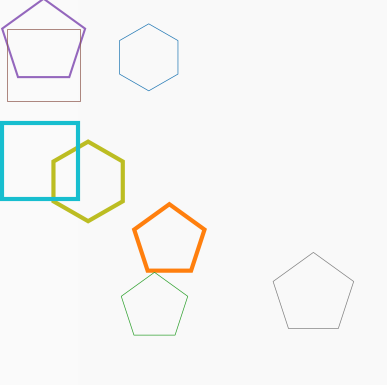[{"shape": "hexagon", "thickness": 0.5, "radius": 0.44, "center": [0.384, 0.851]}, {"shape": "pentagon", "thickness": 3, "radius": 0.48, "center": [0.437, 0.374]}, {"shape": "pentagon", "thickness": 0.5, "radius": 0.45, "center": [0.399, 0.203]}, {"shape": "pentagon", "thickness": 1.5, "radius": 0.56, "center": [0.113, 0.891]}, {"shape": "square", "thickness": 0.5, "radius": 0.47, "center": [0.113, 0.832]}, {"shape": "pentagon", "thickness": 0.5, "radius": 0.55, "center": [0.809, 0.235]}, {"shape": "hexagon", "thickness": 3, "radius": 0.52, "center": [0.227, 0.529]}, {"shape": "square", "thickness": 3, "radius": 0.49, "center": [0.103, 0.582]}]